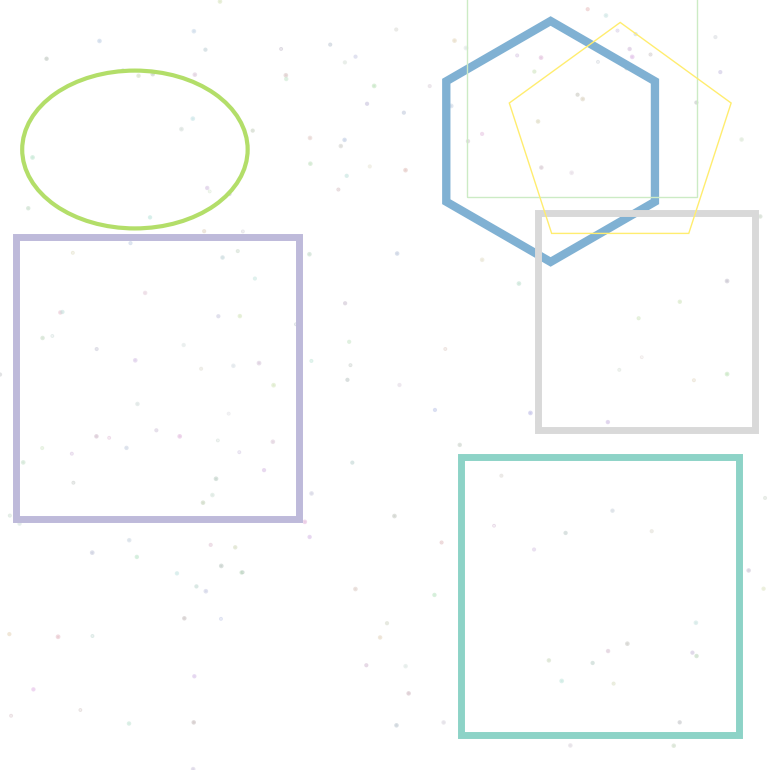[{"shape": "square", "thickness": 2.5, "radius": 0.9, "center": [0.78, 0.226]}, {"shape": "square", "thickness": 2.5, "radius": 0.92, "center": [0.205, 0.509]}, {"shape": "hexagon", "thickness": 3, "radius": 0.78, "center": [0.715, 0.816]}, {"shape": "oval", "thickness": 1.5, "radius": 0.73, "center": [0.175, 0.806]}, {"shape": "square", "thickness": 2.5, "radius": 0.71, "center": [0.84, 0.583]}, {"shape": "square", "thickness": 0.5, "radius": 0.75, "center": [0.756, 0.894]}, {"shape": "pentagon", "thickness": 0.5, "radius": 0.76, "center": [0.805, 0.819]}]